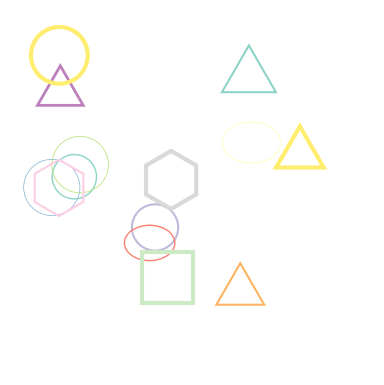[{"shape": "triangle", "thickness": 1.5, "radius": 0.4, "center": [0.647, 0.801]}, {"shape": "circle", "thickness": 1, "radius": 0.29, "center": [0.193, 0.541]}, {"shape": "oval", "thickness": 0.5, "radius": 0.38, "center": [0.653, 0.63]}, {"shape": "circle", "thickness": 1.5, "radius": 0.3, "center": [0.403, 0.409]}, {"shape": "oval", "thickness": 1, "radius": 0.33, "center": [0.389, 0.369]}, {"shape": "circle", "thickness": 0.5, "radius": 0.37, "center": [0.135, 0.513]}, {"shape": "triangle", "thickness": 1.5, "radius": 0.36, "center": [0.624, 0.244]}, {"shape": "circle", "thickness": 0.5, "radius": 0.37, "center": [0.208, 0.573]}, {"shape": "hexagon", "thickness": 1.5, "radius": 0.37, "center": [0.153, 0.512]}, {"shape": "hexagon", "thickness": 3, "radius": 0.38, "center": [0.444, 0.533]}, {"shape": "triangle", "thickness": 2, "radius": 0.34, "center": [0.157, 0.761]}, {"shape": "square", "thickness": 3, "radius": 0.33, "center": [0.434, 0.28]}, {"shape": "triangle", "thickness": 3, "radius": 0.36, "center": [0.779, 0.601]}, {"shape": "circle", "thickness": 3, "radius": 0.37, "center": [0.154, 0.856]}]